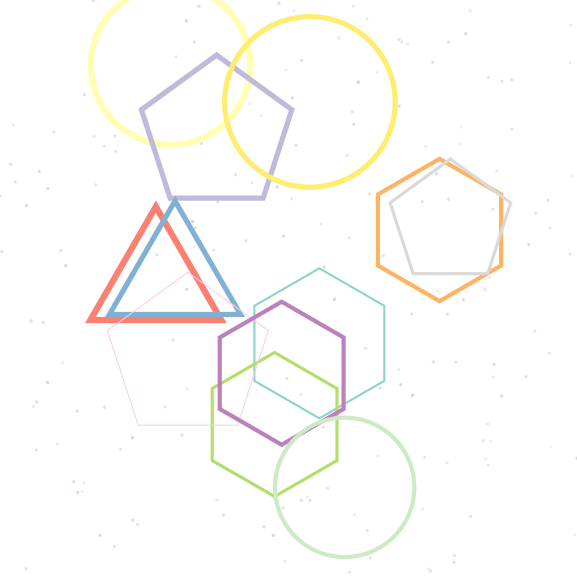[{"shape": "hexagon", "thickness": 1, "radius": 0.65, "center": [0.553, 0.405]}, {"shape": "circle", "thickness": 3, "radius": 0.69, "center": [0.295, 0.886]}, {"shape": "pentagon", "thickness": 2.5, "radius": 0.68, "center": [0.375, 0.767]}, {"shape": "triangle", "thickness": 3, "radius": 0.65, "center": [0.27, 0.51]}, {"shape": "triangle", "thickness": 2.5, "radius": 0.66, "center": [0.303, 0.52]}, {"shape": "hexagon", "thickness": 2, "radius": 0.62, "center": [0.761, 0.601]}, {"shape": "hexagon", "thickness": 1.5, "radius": 0.62, "center": [0.475, 0.264]}, {"shape": "pentagon", "thickness": 0.5, "radius": 0.73, "center": [0.325, 0.381]}, {"shape": "pentagon", "thickness": 1.5, "radius": 0.55, "center": [0.78, 0.614]}, {"shape": "hexagon", "thickness": 2, "radius": 0.62, "center": [0.488, 0.353]}, {"shape": "circle", "thickness": 2, "radius": 0.6, "center": [0.597, 0.155]}, {"shape": "circle", "thickness": 2.5, "radius": 0.74, "center": [0.537, 0.823]}]